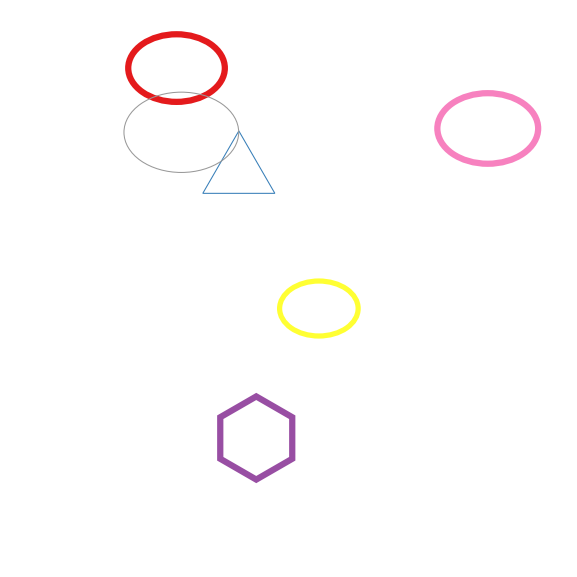[{"shape": "oval", "thickness": 3, "radius": 0.42, "center": [0.306, 0.881]}, {"shape": "triangle", "thickness": 0.5, "radius": 0.36, "center": [0.414, 0.7]}, {"shape": "hexagon", "thickness": 3, "radius": 0.36, "center": [0.444, 0.241]}, {"shape": "oval", "thickness": 2.5, "radius": 0.34, "center": [0.552, 0.465]}, {"shape": "oval", "thickness": 3, "radius": 0.44, "center": [0.845, 0.777]}, {"shape": "oval", "thickness": 0.5, "radius": 0.5, "center": [0.314, 0.77]}]